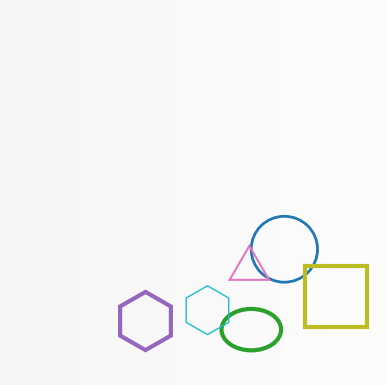[{"shape": "circle", "thickness": 2, "radius": 0.43, "center": [0.734, 0.353]}, {"shape": "oval", "thickness": 3, "radius": 0.38, "center": [0.649, 0.144]}, {"shape": "hexagon", "thickness": 3, "radius": 0.38, "center": [0.375, 0.166]}, {"shape": "triangle", "thickness": 1.5, "radius": 0.29, "center": [0.644, 0.303]}, {"shape": "square", "thickness": 3, "radius": 0.4, "center": [0.867, 0.231]}, {"shape": "hexagon", "thickness": 1, "radius": 0.32, "center": [0.535, 0.194]}]